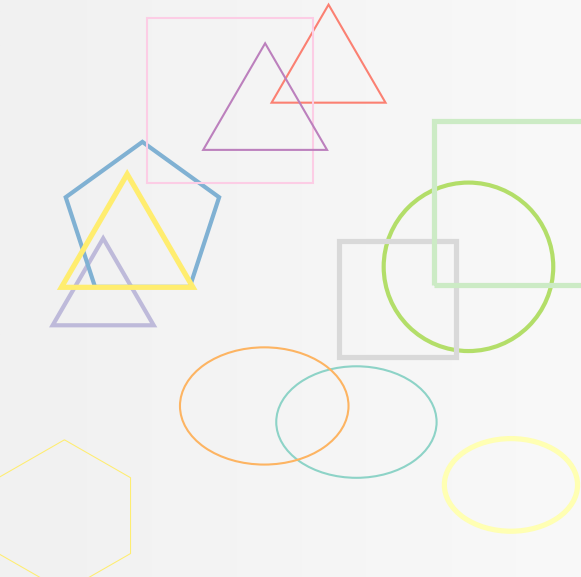[{"shape": "oval", "thickness": 1, "radius": 0.69, "center": [0.613, 0.268]}, {"shape": "oval", "thickness": 2.5, "radius": 0.57, "center": [0.879, 0.159]}, {"shape": "triangle", "thickness": 2, "radius": 0.5, "center": [0.178, 0.486]}, {"shape": "triangle", "thickness": 1, "radius": 0.57, "center": [0.565, 0.878]}, {"shape": "pentagon", "thickness": 2, "radius": 0.69, "center": [0.245, 0.615]}, {"shape": "oval", "thickness": 1, "radius": 0.72, "center": [0.455, 0.296]}, {"shape": "circle", "thickness": 2, "radius": 0.73, "center": [0.806, 0.537]}, {"shape": "square", "thickness": 1, "radius": 0.71, "center": [0.395, 0.825]}, {"shape": "square", "thickness": 2.5, "radius": 0.5, "center": [0.684, 0.481]}, {"shape": "triangle", "thickness": 1, "radius": 0.62, "center": [0.456, 0.801]}, {"shape": "square", "thickness": 2.5, "radius": 0.71, "center": [0.89, 0.647]}, {"shape": "triangle", "thickness": 2.5, "radius": 0.65, "center": [0.219, 0.567]}, {"shape": "hexagon", "thickness": 0.5, "radius": 0.66, "center": [0.111, 0.106]}]